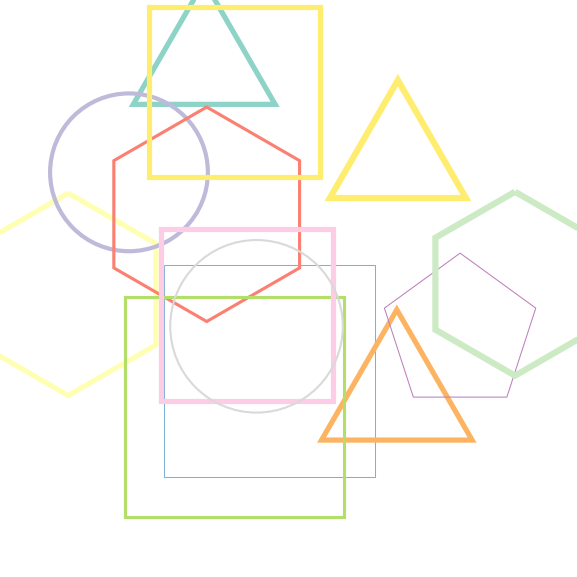[{"shape": "triangle", "thickness": 2.5, "radius": 0.71, "center": [0.354, 0.889]}, {"shape": "hexagon", "thickness": 2.5, "radius": 0.88, "center": [0.118, 0.49]}, {"shape": "circle", "thickness": 2, "radius": 0.68, "center": [0.223, 0.701]}, {"shape": "hexagon", "thickness": 1.5, "radius": 0.93, "center": [0.358, 0.628]}, {"shape": "square", "thickness": 0.5, "radius": 0.92, "center": [0.467, 0.357]}, {"shape": "triangle", "thickness": 2.5, "radius": 0.75, "center": [0.687, 0.312]}, {"shape": "square", "thickness": 1.5, "radius": 0.95, "center": [0.406, 0.294]}, {"shape": "square", "thickness": 2.5, "radius": 0.74, "center": [0.427, 0.453]}, {"shape": "circle", "thickness": 1, "radius": 0.75, "center": [0.444, 0.434]}, {"shape": "pentagon", "thickness": 0.5, "radius": 0.69, "center": [0.797, 0.423]}, {"shape": "hexagon", "thickness": 3, "radius": 0.8, "center": [0.892, 0.508]}, {"shape": "square", "thickness": 2.5, "radius": 0.74, "center": [0.406, 0.84]}, {"shape": "triangle", "thickness": 3, "radius": 0.68, "center": [0.689, 0.724]}]